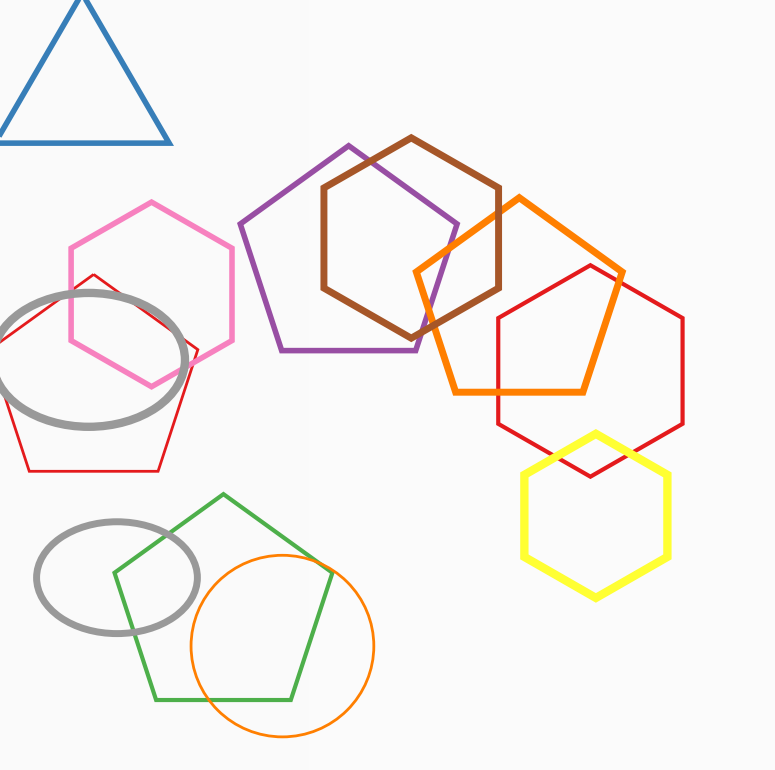[{"shape": "hexagon", "thickness": 1.5, "radius": 0.69, "center": [0.762, 0.518]}, {"shape": "pentagon", "thickness": 1, "radius": 0.71, "center": [0.121, 0.502]}, {"shape": "triangle", "thickness": 2, "radius": 0.65, "center": [0.106, 0.879]}, {"shape": "pentagon", "thickness": 1.5, "radius": 0.74, "center": [0.288, 0.21]}, {"shape": "pentagon", "thickness": 2, "radius": 0.74, "center": [0.45, 0.664]}, {"shape": "circle", "thickness": 1, "radius": 0.59, "center": [0.364, 0.161]}, {"shape": "pentagon", "thickness": 2.5, "radius": 0.7, "center": [0.67, 0.604]}, {"shape": "hexagon", "thickness": 3, "radius": 0.53, "center": [0.769, 0.33]}, {"shape": "hexagon", "thickness": 2.5, "radius": 0.65, "center": [0.531, 0.691]}, {"shape": "hexagon", "thickness": 2, "radius": 0.6, "center": [0.196, 0.618]}, {"shape": "oval", "thickness": 3, "radius": 0.62, "center": [0.114, 0.533]}, {"shape": "oval", "thickness": 2.5, "radius": 0.52, "center": [0.151, 0.25]}]